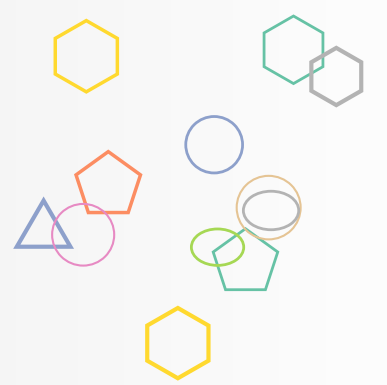[{"shape": "pentagon", "thickness": 2, "radius": 0.44, "center": [0.633, 0.318]}, {"shape": "hexagon", "thickness": 2, "radius": 0.44, "center": [0.757, 0.871]}, {"shape": "pentagon", "thickness": 2.5, "radius": 0.44, "center": [0.279, 0.519]}, {"shape": "circle", "thickness": 2, "radius": 0.37, "center": [0.553, 0.624]}, {"shape": "triangle", "thickness": 3, "radius": 0.4, "center": [0.113, 0.399]}, {"shape": "circle", "thickness": 1.5, "radius": 0.4, "center": [0.215, 0.39]}, {"shape": "oval", "thickness": 2, "radius": 0.34, "center": [0.561, 0.358]}, {"shape": "hexagon", "thickness": 2.5, "radius": 0.46, "center": [0.223, 0.854]}, {"shape": "hexagon", "thickness": 3, "radius": 0.46, "center": [0.459, 0.109]}, {"shape": "circle", "thickness": 1.5, "radius": 0.41, "center": [0.693, 0.461]}, {"shape": "hexagon", "thickness": 3, "radius": 0.37, "center": [0.868, 0.801]}, {"shape": "oval", "thickness": 2, "radius": 0.36, "center": [0.699, 0.453]}]